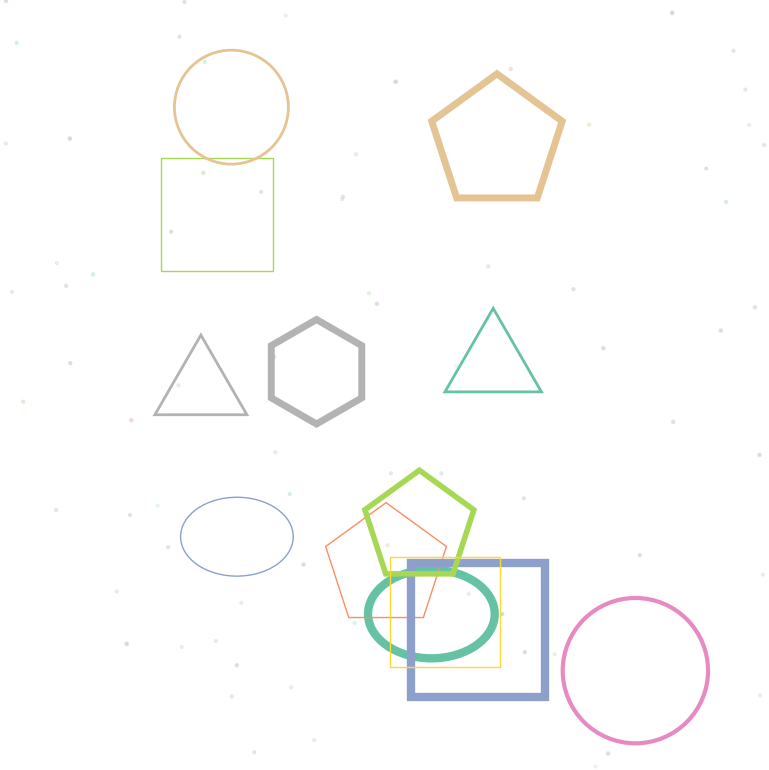[{"shape": "oval", "thickness": 3, "radius": 0.41, "center": [0.56, 0.203]}, {"shape": "triangle", "thickness": 1, "radius": 0.36, "center": [0.64, 0.527]}, {"shape": "pentagon", "thickness": 0.5, "radius": 0.41, "center": [0.501, 0.265]}, {"shape": "square", "thickness": 3, "radius": 0.44, "center": [0.621, 0.182]}, {"shape": "oval", "thickness": 0.5, "radius": 0.37, "center": [0.308, 0.303]}, {"shape": "circle", "thickness": 1.5, "radius": 0.47, "center": [0.825, 0.129]}, {"shape": "pentagon", "thickness": 2, "radius": 0.37, "center": [0.545, 0.315]}, {"shape": "square", "thickness": 0.5, "radius": 0.37, "center": [0.282, 0.721]}, {"shape": "square", "thickness": 0.5, "radius": 0.36, "center": [0.577, 0.205]}, {"shape": "circle", "thickness": 1, "radius": 0.37, "center": [0.301, 0.861]}, {"shape": "pentagon", "thickness": 2.5, "radius": 0.45, "center": [0.645, 0.815]}, {"shape": "triangle", "thickness": 1, "radius": 0.34, "center": [0.261, 0.496]}, {"shape": "hexagon", "thickness": 2.5, "radius": 0.34, "center": [0.411, 0.517]}]